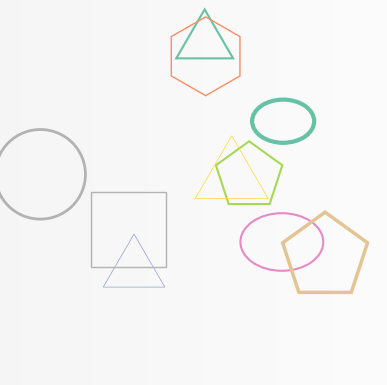[{"shape": "oval", "thickness": 3, "radius": 0.4, "center": [0.731, 0.685]}, {"shape": "triangle", "thickness": 1.5, "radius": 0.42, "center": [0.528, 0.891]}, {"shape": "hexagon", "thickness": 1, "radius": 0.51, "center": [0.531, 0.854]}, {"shape": "triangle", "thickness": 0.5, "radius": 0.46, "center": [0.346, 0.3]}, {"shape": "oval", "thickness": 1.5, "radius": 0.53, "center": [0.727, 0.371]}, {"shape": "pentagon", "thickness": 1.5, "radius": 0.45, "center": [0.643, 0.543]}, {"shape": "triangle", "thickness": 0.5, "radius": 0.54, "center": [0.598, 0.539]}, {"shape": "pentagon", "thickness": 2.5, "radius": 0.58, "center": [0.839, 0.334]}, {"shape": "circle", "thickness": 2, "radius": 0.58, "center": [0.104, 0.547]}, {"shape": "square", "thickness": 1, "radius": 0.49, "center": [0.331, 0.403]}]